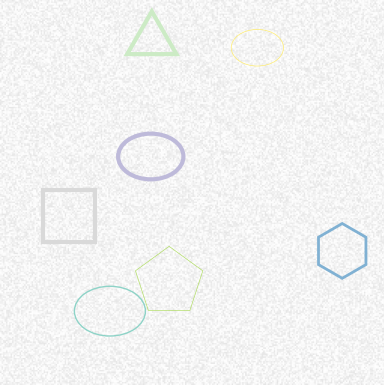[{"shape": "oval", "thickness": 1, "radius": 0.46, "center": [0.285, 0.192]}, {"shape": "oval", "thickness": 3, "radius": 0.42, "center": [0.392, 0.594]}, {"shape": "hexagon", "thickness": 2, "radius": 0.36, "center": [0.889, 0.348]}, {"shape": "pentagon", "thickness": 0.5, "radius": 0.46, "center": [0.439, 0.268]}, {"shape": "square", "thickness": 3, "radius": 0.34, "center": [0.18, 0.439]}, {"shape": "triangle", "thickness": 3, "radius": 0.37, "center": [0.394, 0.896]}, {"shape": "oval", "thickness": 0.5, "radius": 0.34, "center": [0.669, 0.876]}]